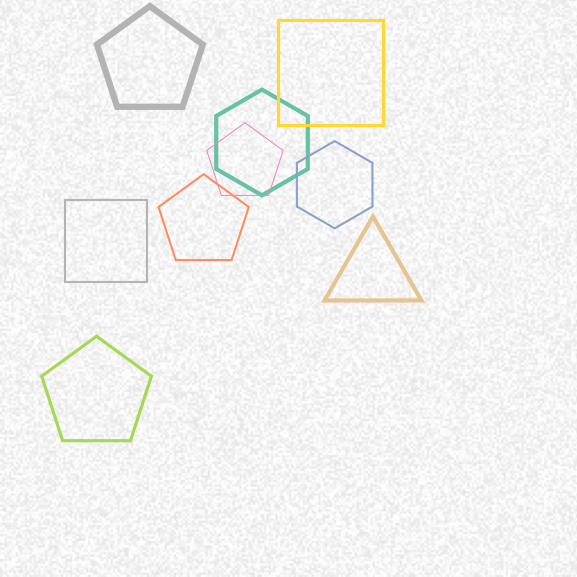[{"shape": "hexagon", "thickness": 2, "radius": 0.46, "center": [0.454, 0.752]}, {"shape": "pentagon", "thickness": 1, "radius": 0.41, "center": [0.353, 0.615]}, {"shape": "hexagon", "thickness": 1, "radius": 0.38, "center": [0.58, 0.679]}, {"shape": "pentagon", "thickness": 0.5, "radius": 0.35, "center": [0.424, 0.717]}, {"shape": "pentagon", "thickness": 1.5, "radius": 0.5, "center": [0.167, 0.317]}, {"shape": "square", "thickness": 1.5, "radius": 0.45, "center": [0.572, 0.874]}, {"shape": "triangle", "thickness": 2, "radius": 0.48, "center": [0.646, 0.527]}, {"shape": "pentagon", "thickness": 3, "radius": 0.48, "center": [0.26, 0.892]}, {"shape": "square", "thickness": 1, "radius": 0.35, "center": [0.184, 0.582]}]